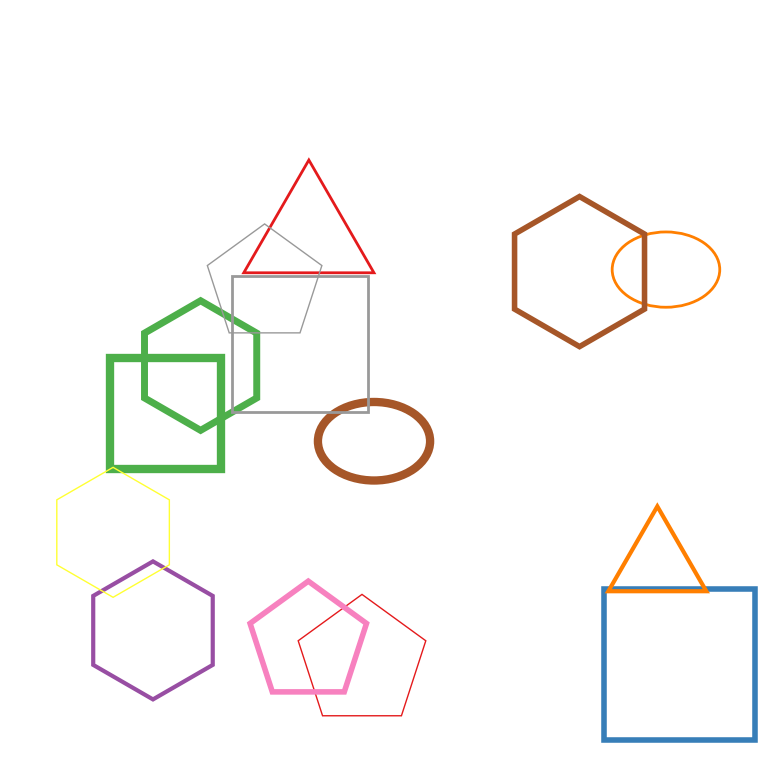[{"shape": "triangle", "thickness": 1, "radius": 0.49, "center": [0.401, 0.695]}, {"shape": "pentagon", "thickness": 0.5, "radius": 0.44, "center": [0.47, 0.141]}, {"shape": "square", "thickness": 2, "radius": 0.49, "center": [0.882, 0.137]}, {"shape": "hexagon", "thickness": 2.5, "radius": 0.42, "center": [0.261, 0.525]}, {"shape": "square", "thickness": 3, "radius": 0.36, "center": [0.215, 0.463]}, {"shape": "hexagon", "thickness": 1.5, "radius": 0.45, "center": [0.199, 0.181]}, {"shape": "oval", "thickness": 1, "radius": 0.35, "center": [0.865, 0.65]}, {"shape": "triangle", "thickness": 1.5, "radius": 0.37, "center": [0.854, 0.269]}, {"shape": "hexagon", "thickness": 0.5, "radius": 0.42, "center": [0.147, 0.309]}, {"shape": "oval", "thickness": 3, "radius": 0.36, "center": [0.486, 0.427]}, {"shape": "hexagon", "thickness": 2, "radius": 0.49, "center": [0.753, 0.647]}, {"shape": "pentagon", "thickness": 2, "radius": 0.4, "center": [0.4, 0.166]}, {"shape": "pentagon", "thickness": 0.5, "radius": 0.39, "center": [0.344, 0.631]}, {"shape": "square", "thickness": 1, "radius": 0.44, "center": [0.389, 0.554]}]